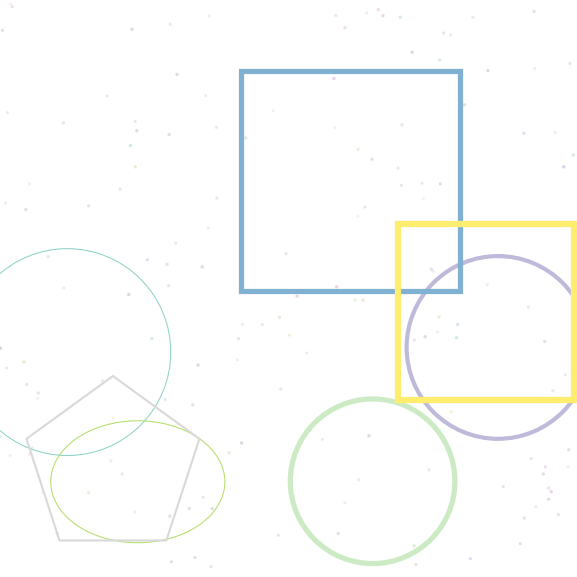[{"shape": "circle", "thickness": 0.5, "radius": 0.9, "center": [0.117, 0.389]}, {"shape": "circle", "thickness": 2, "radius": 0.79, "center": [0.862, 0.398]}, {"shape": "square", "thickness": 2.5, "radius": 0.95, "center": [0.607, 0.686]}, {"shape": "oval", "thickness": 0.5, "radius": 0.75, "center": [0.239, 0.165]}, {"shape": "pentagon", "thickness": 1, "radius": 0.79, "center": [0.196, 0.191]}, {"shape": "circle", "thickness": 2.5, "radius": 0.71, "center": [0.645, 0.166]}, {"shape": "square", "thickness": 3, "radius": 0.76, "center": [0.841, 0.459]}]